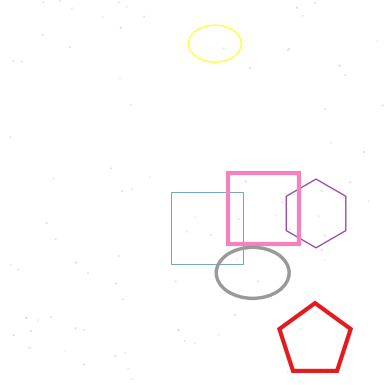[{"shape": "pentagon", "thickness": 3, "radius": 0.49, "center": [0.818, 0.115]}, {"shape": "square", "thickness": 0.5, "radius": 0.47, "center": [0.537, 0.408]}, {"shape": "hexagon", "thickness": 1, "radius": 0.45, "center": [0.821, 0.446]}, {"shape": "oval", "thickness": 1, "radius": 0.34, "center": [0.558, 0.887]}, {"shape": "square", "thickness": 3, "radius": 0.46, "center": [0.685, 0.459]}, {"shape": "oval", "thickness": 2.5, "radius": 0.47, "center": [0.656, 0.291]}]